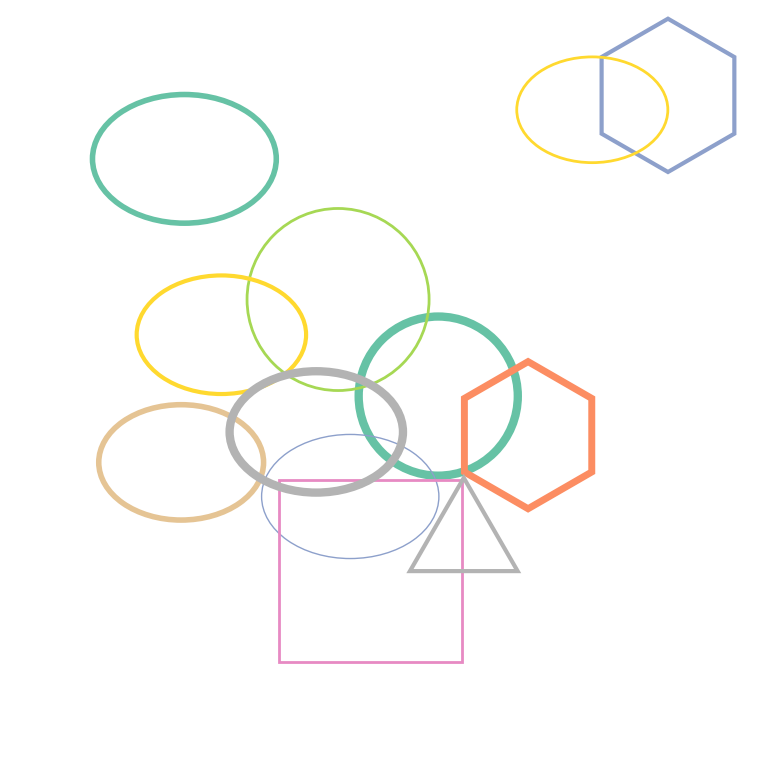[{"shape": "oval", "thickness": 2, "radius": 0.6, "center": [0.239, 0.794]}, {"shape": "circle", "thickness": 3, "radius": 0.52, "center": [0.569, 0.486]}, {"shape": "hexagon", "thickness": 2.5, "radius": 0.48, "center": [0.686, 0.435]}, {"shape": "oval", "thickness": 0.5, "radius": 0.58, "center": [0.455, 0.355]}, {"shape": "hexagon", "thickness": 1.5, "radius": 0.5, "center": [0.868, 0.876]}, {"shape": "square", "thickness": 1, "radius": 0.59, "center": [0.481, 0.258]}, {"shape": "circle", "thickness": 1, "radius": 0.59, "center": [0.439, 0.611]}, {"shape": "oval", "thickness": 1, "radius": 0.49, "center": [0.769, 0.857]}, {"shape": "oval", "thickness": 1.5, "radius": 0.55, "center": [0.288, 0.565]}, {"shape": "oval", "thickness": 2, "radius": 0.54, "center": [0.235, 0.4]}, {"shape": "oval", "thickness": 3, "radius": 0.56, "center": [0.411, 0.439]}, {"shape": "triangle", "thickness": 1.5, "radius": 0.4, "center": [0.602, 0.299]}]